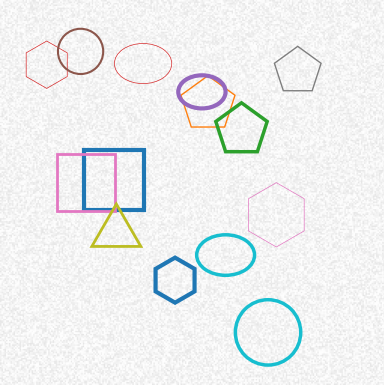[{"shape": "hexagon", "thickness": 3, "radius": 0.29, "center": [0.455, 0.272]}, {"shape": "square", "thickness": 3, "radius": 0.39, "center": [0.296, 0.533]}, {"shape": "pentagon", "thickness": 1, "radius": 0.37, "center": [0.54, 0.73]}, {"shape": "pentagon", "thickness": 2.5, "radius": 0.35, "center": [0.627, 0.663]}, {"shape": "hexagon", "thickness": 0.5, "radius": 0.31, "center": [0.121, 0.832]}, {"shape": "oval", "thickness": 0.5, "radius": 0.37, "center": [0.372, 0.835]}, {"shape": "oval", "thickness": 3, "radius": 0.31, "center": [0.524, 0.761]}, {"shape": "circle", "thickness": 1.5, "radius": 0.29, "center": [0.209, 0.866]}, {"shape": "hexagon", "thickness": 0.5, "radius": 0.42, "center": [0.718, 0.442]}, {"shape": "square", "thickness": 2, "radius": 0.37, "center": [0.223, 0.526]}, {"shape": "pentagon", "thickness": 1, "radius": 0.32, "center": [0.773, 0.816]}, {"shape": "triangle", "thickness": 2, "radius": 0.37, "center": [0.302, 0.397]}, {"shape": "circle", "thickness": 2.5, "radius": 0.42, "center": [0.696, 0.137]}, {"shape": "oval", "thickness": 2.5, "radius": 0.38, "center": [0.586, 0.338]}]